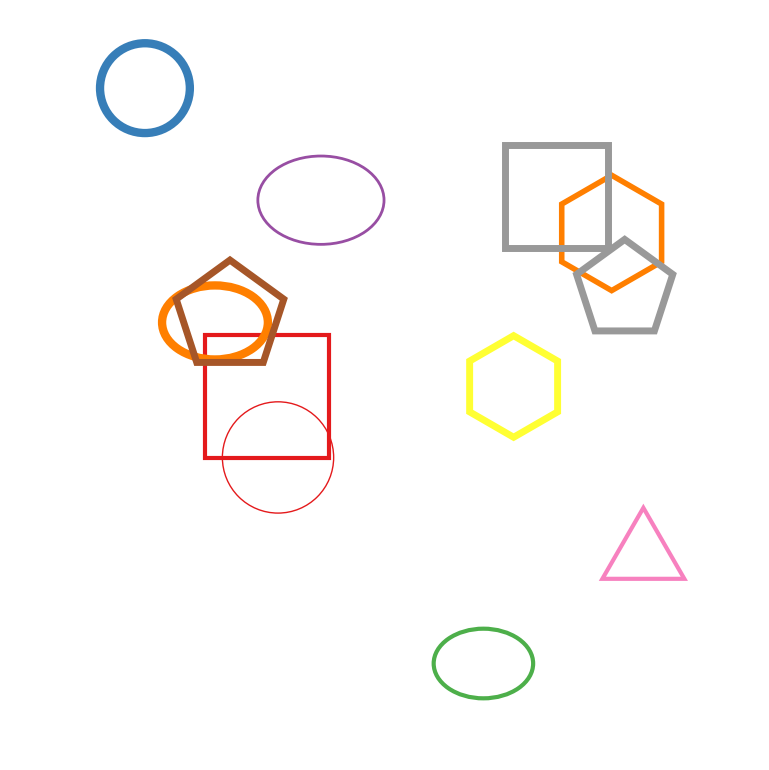[{"shape": "square", "thickness": 1.5, "radius": 0.4, "center": [0.347, 0.485]}, {"shape": "circle", "thickness": 0.5, "radius": 0.36, "center": [0.361, 0.406]}, {"shape": "circle", "thickness": 3, "radius": 0.29, "center": [0.188, 0.886]}, {"shape": "oval", "thickness": 1.5, "radius": 0.32, "center": [0.628, 0.138]}, {"shape": "oval", "thickness": 1, "radius": 0.41, "center": [0.417, 0.74]}, {"shape": "hexagon", "thickness": 2, "radius": 0.37, "center": [0.794, 0.698]}, {"shape": "oval", "thickness": 3, "radius": 0.34, "center": [0.279, 0.581]}, {"shape": "hexagon", "thickness": 2.5, "radius": 0.33, "center": [0.667, 0.498]}, {"shape": "pentagon", "thickness": 2.5, "radius": 0.37, "center": [0.299, 0.589]}, {"shape": "triangle", "thickness": 1.5, "radius": 0.31, "center": [0.836, 0.279]}, {"shape": "square", "thickness": 2.5, "radius": 0.33, "center": [0.723, 0.745]}, {"shape": "pentagon", "thickness": 2.5, "radius": 0.33, "center": [0.811, 0.623]}]